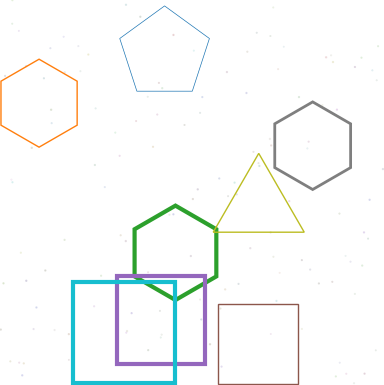[{"shape": "pentagon", "thickness": 0.5, "radius": 0.61, "center": [0.427, 0.862]}, {"shape": "hexagon", "thickness": 1, "radius": 0.57, "center": [0.101, 0.732]}, {"shape": "hexagon", "thickness": 3, "radius": 0.61, "center": [0.456, 0.343]}, {"shape": "square", "thickness": 3, "radius": 0.57, "center": [0.418, 0.17]}, {"shape": "square", "thickness": 1, "radius": 0.52, "center": [0.671, 0.107]}, {"shape": "hexagon", "thickness": 2, "radius": 0.57, "center": [0.812, 0.622]}, {"shape": "triangle", "thickness": 1, "radius": 0.68, "center": [0.672, 0.465]}, {"shape": "square", "thickness": 3, "radius": 0.66, "center": [0.322, 0.136]}]